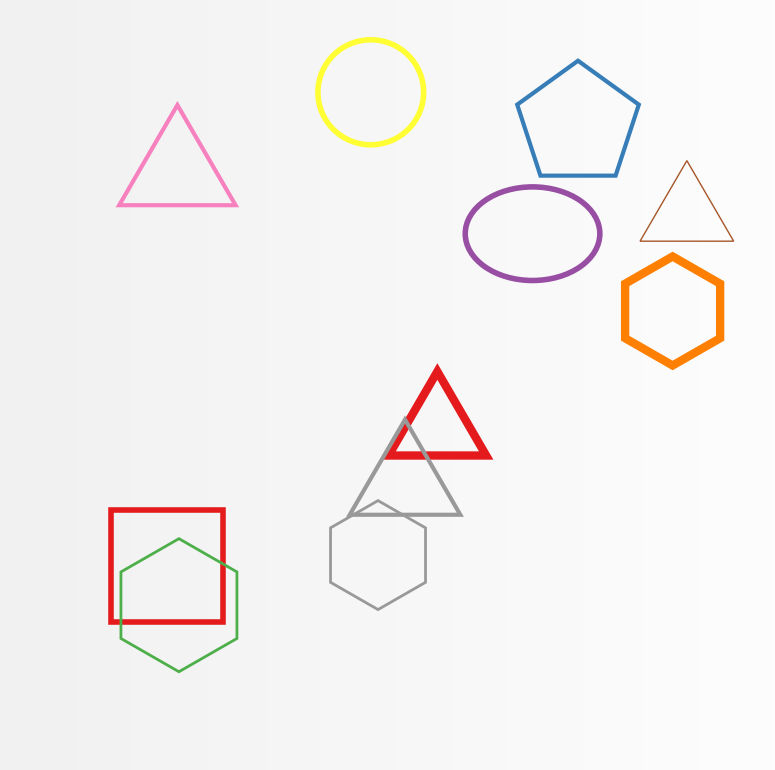[{"shape": "square", "thickness": 2, "radius": 0.36, "center": [0.215, 0.265]}, {"shape": "triangle", "thickness": 3, "radius": 0.36, "center": [0.564, 0.445]}, {"shape": "pentagon", "thickness": 1.5, "radius": 0.41, "center": [0.746, 0.839]}, {"shape": "hexagon", "thickness": 1, "radius": 0.43, "center": [0.231, 0.214]}, {"shape": "oval", "thickness": 2, "radius": 0.43, "center": [0.687, 0.697]}, {"shape": "hexagon", "thickness": 3, "radius": 0.35, "center": [0.868, 0.596]}, {"shape": "circle", "thickness": 2, "radius": 0.34, "center": [0.478, 0.88]}, {"shape": "triangle", "thickness": 0.5, "radius": 0.35, "center": [0.886, 0.722]}, {"shape": "triangle", "thickness": 1.5, "radius": 0.43, "center": [0.229, 0.777]}, {"shape": "triangle", "thickness": 1.5, "radius": 0.41, "center": [0.523, 0.373]}, {"shape": "hexagon", "thickness": 1, "radius": 0.35, "center": [0.488, 0.279]}]